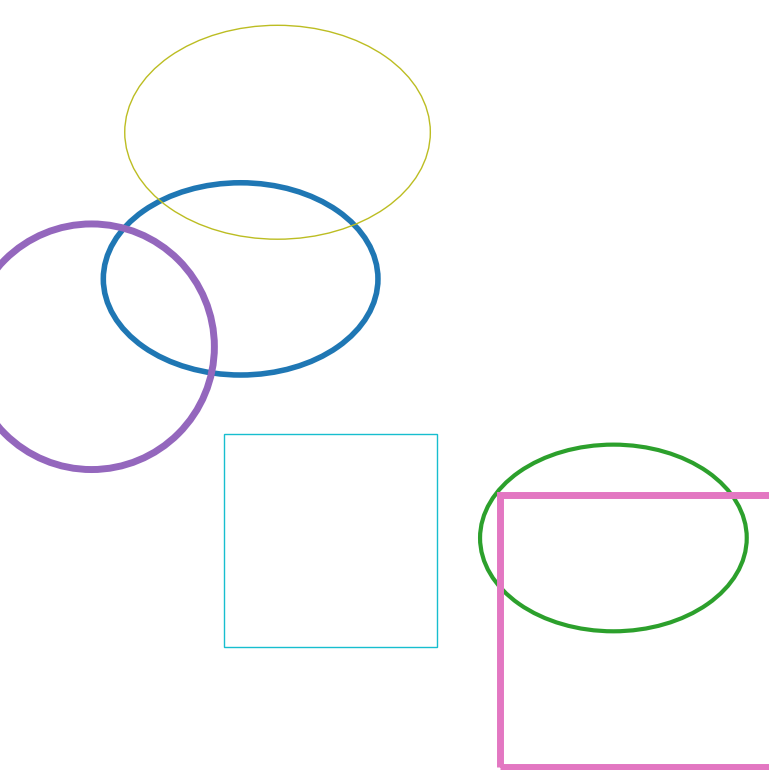[{"shape": "oval", "thickness": 2, "radius": 0.89, "center": [0.313, 0.638]}, {"shape": "oval", "thickness": 1.5, "radius": 0.87, "center": [0.797, 0.301]}, {"shape": "circle", "thickness": 2.5, "radius": 0.8, "center": [0.119, 0.55]}, {"shape": "square", "thickness": 2.5, "radius": 0.88, "center": [0.826, 0.18]}, {"shape": "oval", "thickness": 0.5, "radius": 0.99, "center": [0.36, 0.828]}, {"shape": "square", "thickness": 0.5, "radius": 0.69, "center": [0.43, 0.298]}]